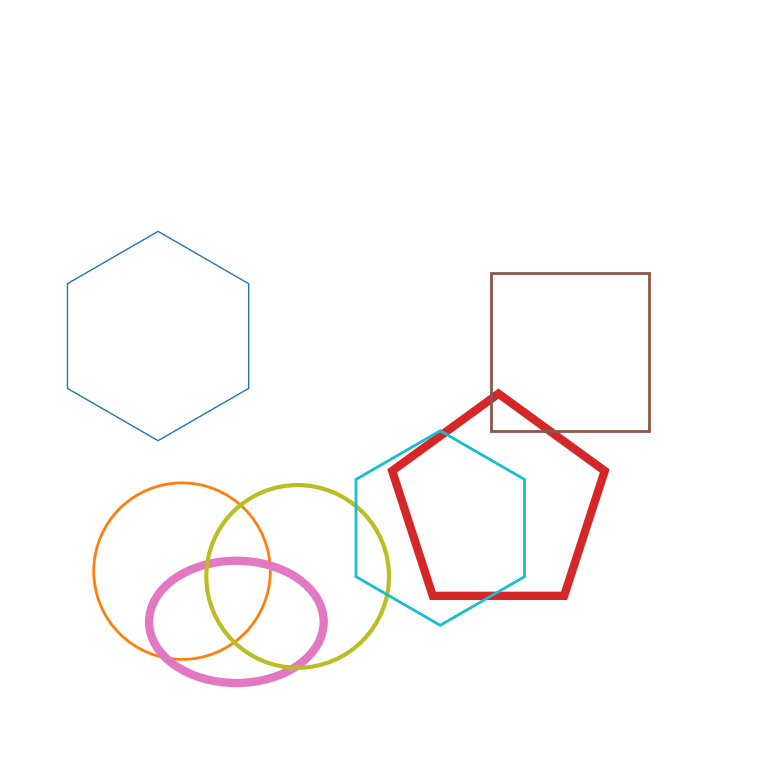[{"shape": "hexagon", "thickness": 0.5, "radius": 0.68, "center": [0.205, 0.564]}, {"shape": "circle", "thickness": 1, "radius": 0.57, "center": [0.236, 0.258]}, {"shape": "pentagon", "thickness": 3, "radius": 0.73, "center": [0.647, 0.344]}, {"shape": "square", "thickness": 1, "radius": 0.51, "center": [0.74, 0.543]}, {"shape": "oval", "thickness": 3, "radius": 0.57, "center": [0.307, 0.192]}, {"shape": "circle", "thickness": 1.5, "radius": 0.59, "center": [0.387, 0.251]}, {"shape": "hexagon", "thickness": 1, "radius": 0.63, "center": [0.572, 0.314]}]